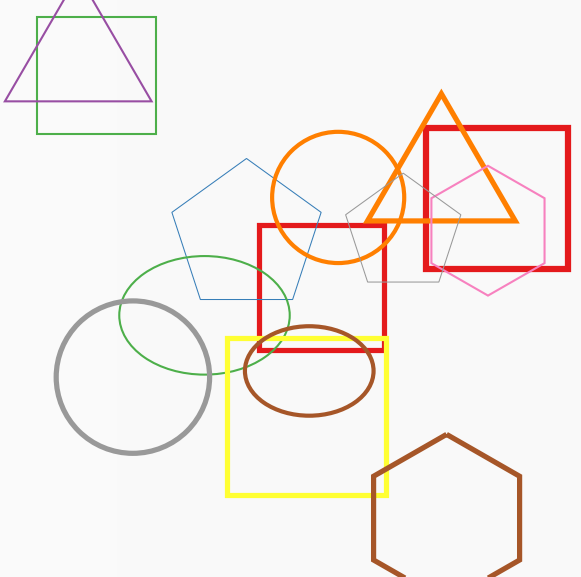[{"shape": "square", "thickness": 2.5, "radius": 0.54, "center": [0.552, 0.501]}, {"shape": "square", "thickness": 3, "radius": 0.61, "center": [0.855, 0.655]}, {"shape": "pentagon", "thickness": 0.5, "radius": 0.67, "center": [0.424, 0.59]}, {"shape": "oval", "thickness": 1, "radius": 0.73, "center": [0.352, 0.453]}, {"shape": "square", "thickness": 1, "radius": 0.51, "center": [0.166, 0.868]}, {"shape": "triangle", "thickness": 1, "radius": 0.73, "center": [0.135, 0.897]}, {"shape": "triangle", "thickness": 2.5, "radius": 0.73, "center": [0.759, 0.69]}, {"shape": "circle", "thickness": 2, "radius": 0.57, "center": [0.582, 0.657]}, {"shape": "square", "thickness": 2.5, "radius": 0.68, "center": [0.527, 0.278]}, {"shape": "hexagon", "thickness": 2.5, "radius": 0.73, "center": [0.768, 0.102]}, {"shape": "oval", "thickness": 2, "radius": 0.55, "center": [0.532, 0.357]}, {"shape": "hexagon", "thickness": 1, "radius": 0.56, "center": [0.84, 0.6]}, {"shape": "pentagon", "thickness": 0.5, "radius": 0.52, "center": [0.694, 0.595]}, {"shape": "circle", "thickness": 2.5, "radius": 0.66, "center": [0.229, 0.346]}]